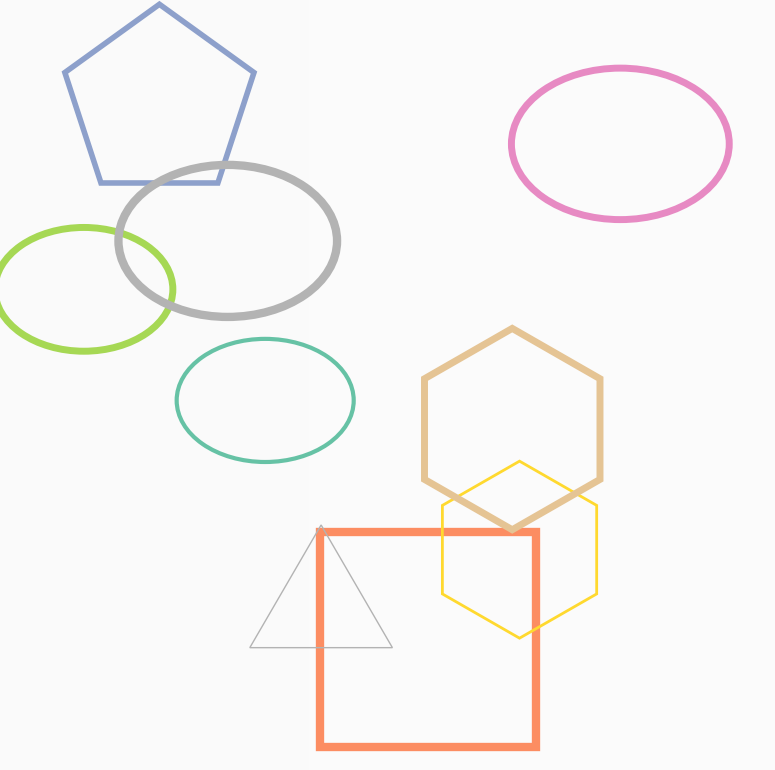[{"shape": "oval", "thickness": 1.5, "radius": 0.57, "center": [0.342, 0.48]}, {"shape": "square", "thickness": 3, "radius": 0.7, "center": [0.552, 0.17]}, {"shape": "pentagon", "thickness": 2, "radius": 0.64, "center": [0.206, 0.866]}, {"shape": "oval", "thickness": 2.5, "radius": 0.7, "center": [0.8, 0.813]}, {"shape": "oval", "thickness": 2.5, "radius": 0.57, "center": [0.108, 0.624]}, {"shape": "hexagon", "thickness": 1, "radius": 0.57, "center": [0.67, 0.286]}, {"shape": "hexagon", "thickness": 2.5, "radius": 0.65, "center": [0.661, 0.443]}, {"shape": "triangle", "thickness": 0.5, "radius": 0.53, "center": [0.414, 0.212]}, {"shape": "oval", "thickness": 3, "radius": 0.71, "center": [0.294, 0.687]}]